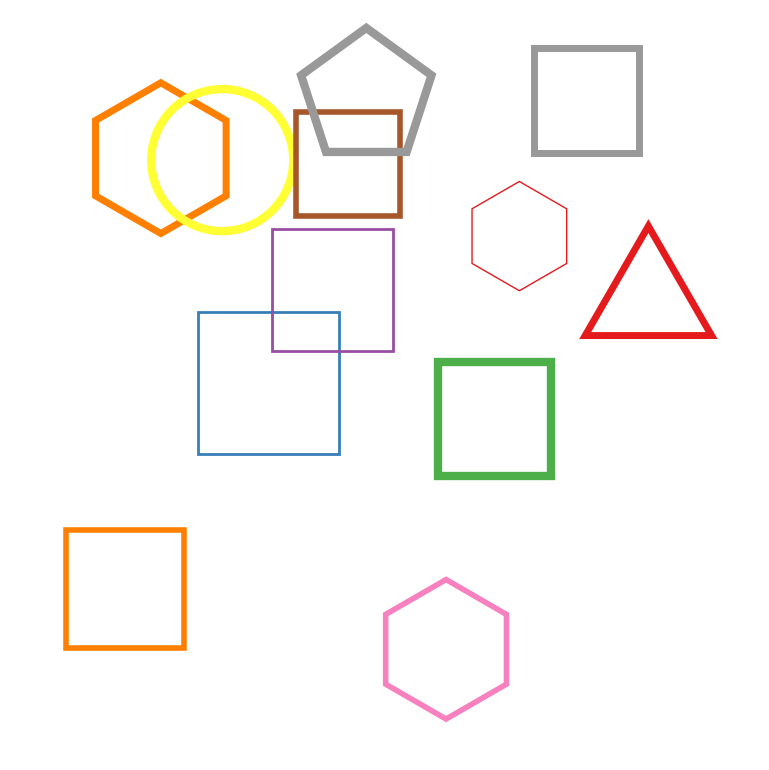[{"shape": "hexagon", "thickness": 0.5, "radius": 0.35, "center": [0.674, 0.693]}, {"shape": "triangle", "thickness": 2.5, "radius": 0.47, "center": [0.842, 0.612]}, {"shape": "square", "thickness": 1, "radius": 0.46, "center": [0.349, 0.503]}, {"shape": "square", "thickness": 3, "radius": 0.37, "center": [0.642, 0.456]}, {"shape": "square", "thickness": 1, "radius": 0.4, "center": [0.432, 0.624]}, {"shape": "square", "thickness": 2, "radius": 0.39, "center": [0.163, 0.235]}, {"shape": "hexagon", "thickness": 2.5, "radius": 0.49, "center": [0.209, 0.795]}, {"shape": "circle", "thickness": 3, "radius": 0.46, "center": [0.289, 0.792]}, {"shape": "square", "thickness": 2, "radius": 0.34, "center": [0.452, 0.786]}, {"shape": "hexagon", "thickness": 2, "radius": 0.45, "center": [0.579, 0.157]}, {"shape": "square", "thickness": 2.5, "radius": 0.34, "center": [0.762, 0.869]}, {"shape": "pentagon", "thickness": 3, "radius": 0.45, "center": [0.476, 0.875]}]